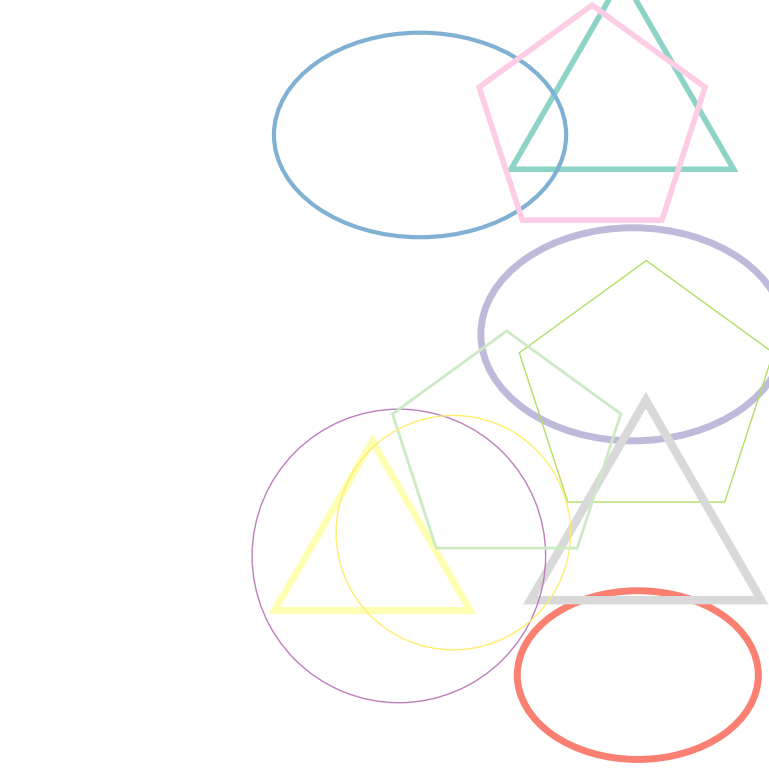[{"shape": "triangle", "thickness": 2, "radius": 0.83, "center": [0.808, 0.864]}, {"shape": "triangle", "thickness": 2.5, "radius": 0.73, "center": [0.484, 0.281]}, {"shape": "oval", "thickness": 2.5, "radius": 0.99, "center": [0.822, 0.566]}, {"shape": "oval", "thickness": 2.5, "radius": 0.78, "center": [0.828, 0.123]}, {"shape": "oval", "thickness": 1.5, "radius": 0.95, "center": [0.546, 0.825]}, {"shape": "pentagon", "thickness": 0.5, "radius": 0.87, "center": [0.839, 0.488]}, {"shape": "pentagon", "thickness": 2, "radius": 0.77, "center": [0.769, 0.839]}, {"shape": "triangle", "thickness": 3, "radius": 0.87, "center": [0.839, 0.307]}, {"shape": "circle", "thickness": 0.5, "radius": 0.95, "center": [0.518, 0.278]}, {"shape": "pentagon", "thickness": 1, "radius": 0.78, "center": [0.658, 0.414]}, {"shape": "circle", "thickness": 0.5, "radius": 0.76, "center": [0.589, 0.308]}]